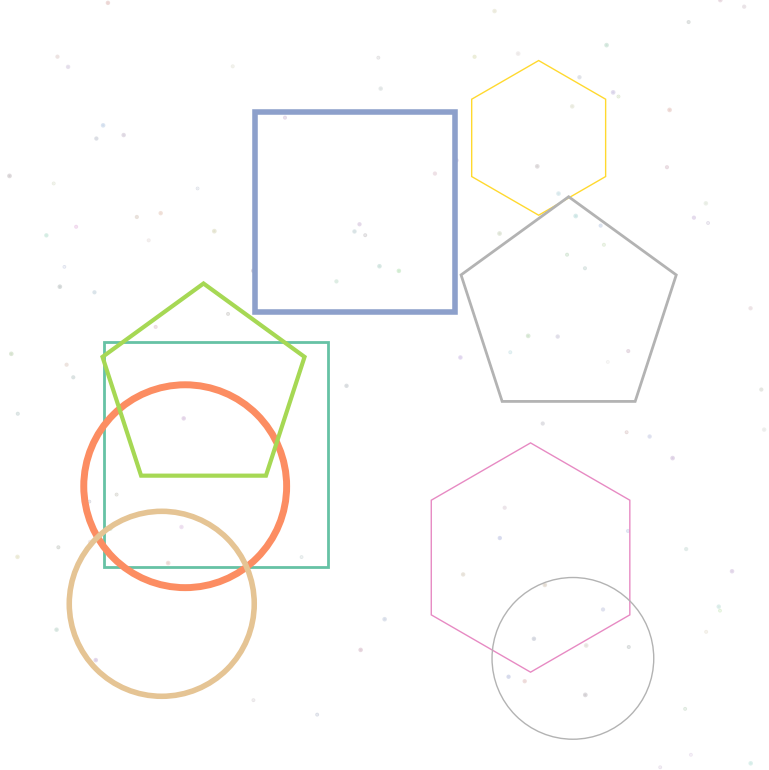[{"shape": "square", "thickness": 1, "radius": 0.73, "center": [0.28, 0.41]}, {"shape": "circle", "thickness": 2.5, "radius": 0.66, "center": [0.241, 0.369]}, {"shape": "square", "thickness": 2, "radius": 0.65, "center": [0.461, 0.725]}, {"shape": "hexagon", "thickness": 0.5, "radius": 0.74, "center": [0.689, 0.276]}, {"shape": "pentagon", "thickness": 1.5, "radius": 0.69, "center": [0.264, 0.494]}, {"shape": "hexagon", "thickness": 0.5, "radius": 0.5, "center": [0.7, 0.821]}, {"shape": "circle", "thickness": 2, "radius": 0.6, "center": [0.21, 0.216]}, {"shape": "circle", "thickness": 0.5, "radius": 0.53, "center": [0.744, 0.145]}, {"shape": "pentagon", "thickness": 1, "radius": 0.73, "center": [0.739, 0.598]}]